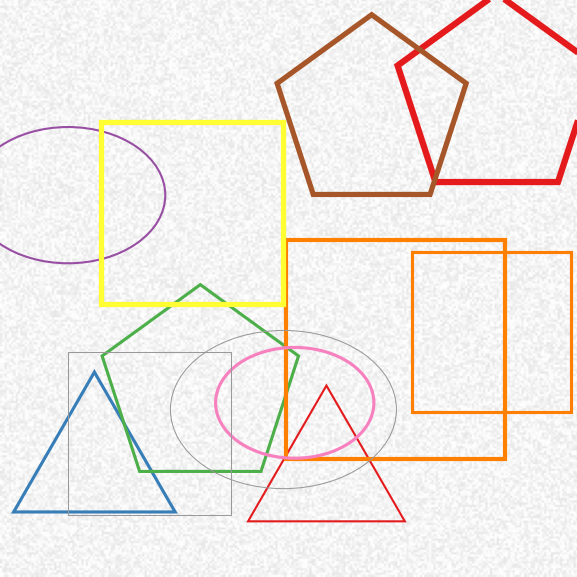[{"shape": "pentagon", "thickness": 3, "radius": 0.9, "center": [0.86, 0.83]}, {"shape": "triangle", "thickness": 1, "radius": 0.78, "center": [0.565, 0.175]}, {"shape": "triangle", "thickness": 1.5, "radius": 0.81, "center": [0.163, 0.193]}, {"shape": "pentagon", "thickness": 1.5, "radius": 0.89, "center": [0.347, 0.327]}, {"shape": "oval", "thickness": 1, "radius": 0.84, "center": [0.118, 0.661]}, {"shape": "square", "thickness": 2, "radius": 0.95, "center": [0.684, 0.394]}, {"shape": "square", "thickness": 1.5, "radius": 0.69, "center": [0.851, 0.424]}, {"shape": "square", "thickness": 2.5, "radius": 0.79, "center": [0.333, 0.631]}, {"shape": "pentagon", "thickness": 2.5, "radius": 0.86, "center": [0.644, 0.802]}, {"shape": "oval", "thickness": 1.5, "radius": 0.69, "center": [0.51, 0.302]}, {"shape": "oval", "thickness": 0.5, "radius": 0.98, "center": [0.491, 0.29]}, {"shape": "square", "thickness": 0.5, "radius": 0.71, "center": [0.259, 0.249]}]